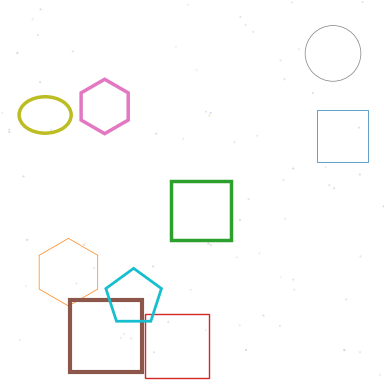[{"shape": "square", "thickness": 0.5, "radius": 0.34, "center": [0.89, 0.647]}, {"shape": "hexagon", "thickness": 0.5, "radius": 0.44, "center": [0.178, 0.293]}, {"shape": "square", "thickness": 2.5, "radius": 0.38, "center": [0.522, 0.453]}, {"shape": "square", "thickness": 1, "radius": 0.41, "center": [0.46, 0.102]}, {"shape": "square", "thickness": 3, "radius": 0.47, "center": [0.274, 0.126]}, {"shape": "hexagon", "thickness": 2.5, "radius": 0.35, "center": [0.272, 0.723]}, {"shape": "circle", "thickness": 0.5, "radius": 0.36, "center": [0.865, 0.861]}, {"shape": "oval", "thickness": 2.5, "radius": 0.34, "center": [0.117, 0.701]}, {"shape": "pentagon", "thickness": 2, "radius": 0.38, "center": [0.347, 0.227]}]